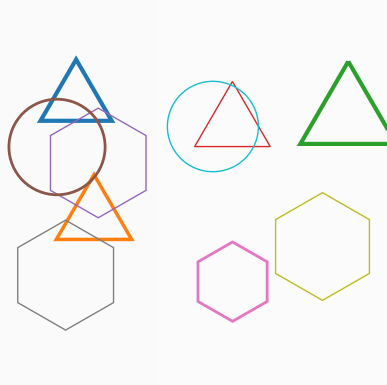[{"shape": "triangle", "thickness": 3, "radius": 0.53, "center": [0.196, 0.739]}, {"shape": "triangle", "thickness": 2.5, "radius": 0.56, "center": [0.243, 0.434]}, {"shape": "triangle", "thickness": 3, "radius": 0.71, "center": [0.899, 0.698]}, {"shape": "triangle", "thickness": 1, "radius": 0.56, "center": [0.6, 0.676]}, {"shape": "hexagon", "thickness": 1, "radius": 0.71, "center": [0.254, 0.577]}, {"shape": "circle", "thickness": 2, "radius": 0.62, "center": [0.147, 0.618]}, {"shape": "hexagon", "thickness": 2, "radius": 0.52, "center": [0.6, 0.268]}, {"shape": "hexagon", "thickness": 1, "radius": 0.71, "center": [0.169, 0.285]}, {"shape": "hexagon", "thickness": 1, "radius": 0.7, "center": [0.832, 0.36]}, {"shape": "circle", "thickness": 1, "radius": 0.59, "center": [0.549, 0.671]}]